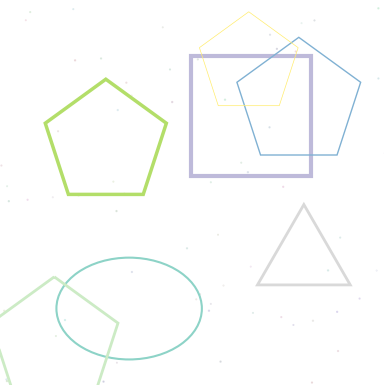[{"shape": "oval", "thickness": 1.5, "radius": 0.94, "center": [0.335, 0.199]}, {"shape": "square", "thickness": 3, "radius": 0.78, "center": [0.652, 0.699]}, {"shape": "pentagon", "thickness": 1, "radius": 0.84, "center": [0.776, 0.734]}, {"shape": "pentagon", "thickness": 2.5, "radius": 0.83, "center": [0.275, 0.629]}, {"shape": "triangle", "thickness": 2, "radius": 0.7, "center": [0.789, 0.33]}, {"shape": "pentagon", "thickness": 2, "radius": 0.87, "center": [0.141, 0.107]}, {"shape": "pentagon", "thickness": 0.5, "radius": 0.67, "center": [0.646, 0.835]}]